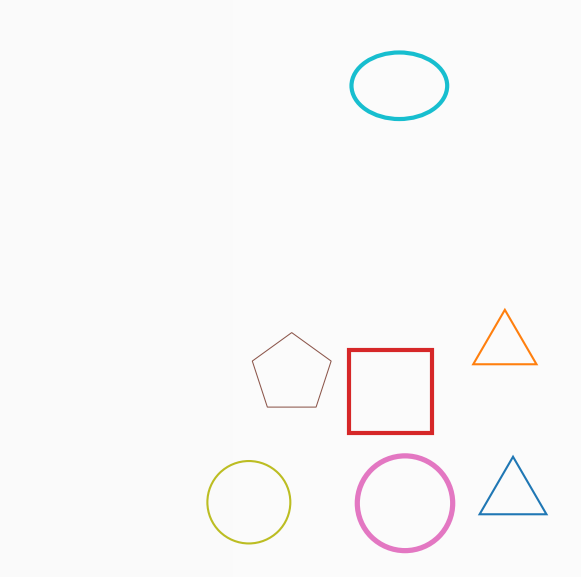[{"shape": "triangle", "thickness": 1, "radius": 0.33, "center": [0.883, 0.142]}, {"shape": "triangle", "thickness": 1, "radius": 0.31, "center": [0.869, 0.4]}, {"shape": "square", "thickness": 2, "radius": 0.36, "center": [0.672, 0.321]}, {"shape": "pentagon", "thickness": 0.5, "radius": 0.36, "center": [0.502, 0.352]}, {"shape": "circle", "thickness": 2.5, "radius": 0.41, "center": [0.697, 0.128]}, {"shape": "circle", "thickness": 1, "radius": 0.36, "center": [0.428, 0.129]}, {"shape": "oval", "thickness": 2, "radius": 0.41, "center": [0.687, 0.851]}]